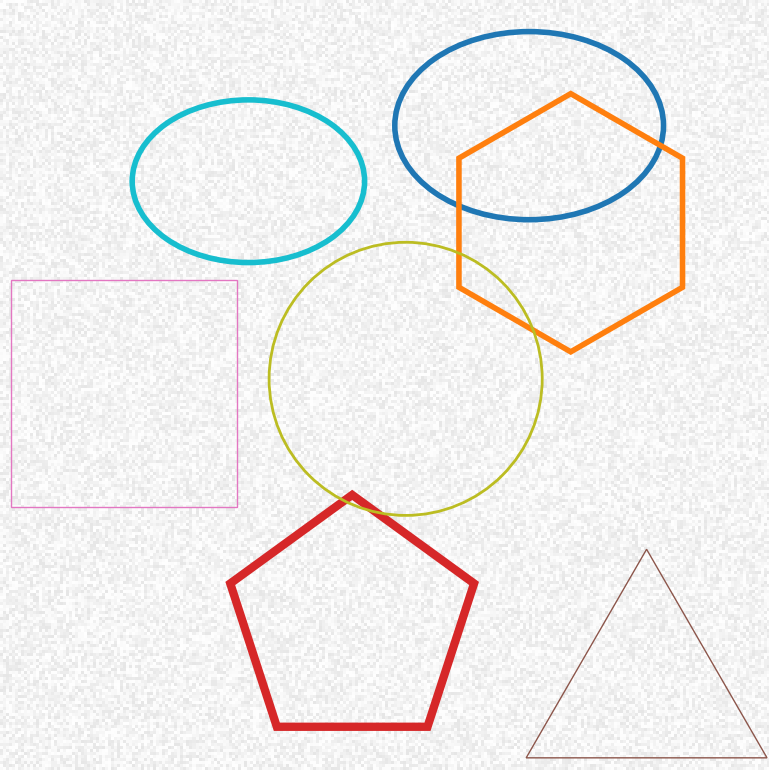[{"shape": "oval", "thickness": 2, "radius": 0.87, "center": [0.687, 0.837]}, {"shape": "hexagon", "thickness": 2, "radius": 0.84, "center": [0.741, 0.711]}, {"shape": "pentagon", "thickness": 3, "radius": 0.83, "center": [0.457, 0.191]}, {"shape": "triangle", "thickness": 0.5, "radius": 0.9, "center": [0.84, 0.106]}, {"shape": "square", "thickness": 0.5, "radius": 0.73, "center": [0.161, 0.489]}, {"shape": "circle", "thickness": 1, "radius": 0.89, "center": [0.527, 0.508]}, {"shape": "oval", "thickness": 2, "radius": 0.75, "center": [0.323, 0.765]}]